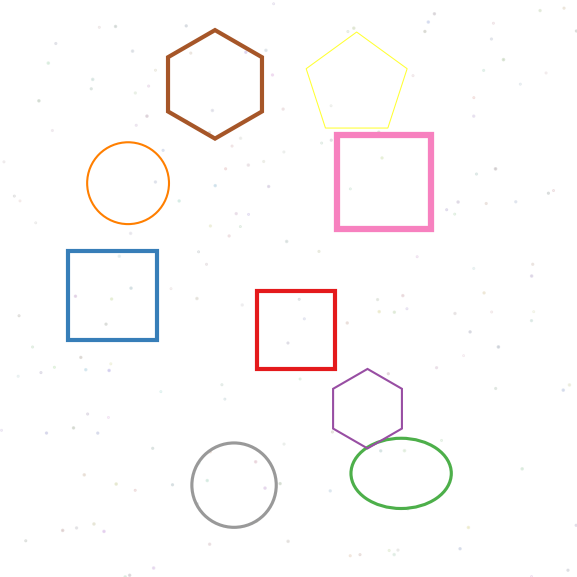[{"shape": "square", "thickness": 2, "radius": 0.34, "center": [0.513, 0.428]}, {"shape": "square", "thickness": 2, "radius": 0.39, "center": [0.195, 0.487]}, {"shape": "oval", "thickness": 1.5, "radius": 0.43, "center": [0.695, 0.179]}, {"shape": "hexagon", "thickness": 1, "radius": 0.34, "center": [0.636, 0.291]}, {"shape": "circle", "thickness": 1, "radius": 0.35, "center": [0.222, 0.682]}, {"shape": "pentagon", "thickness": 0.5, "radius": 0.46, "center": [0.618, 0.852]}, {"shape": "hexagon", "thickness": 2, "radius": 0.47, "center": [0.372, 0.853]}, {"shape": "square", "thickness": 3, "radius": 0.41, "center": [0.665, 0.684]}, {"shape": "circle", "thickness": 1.5, "radius": 0.37, "center": [0.405, 0.159]}]